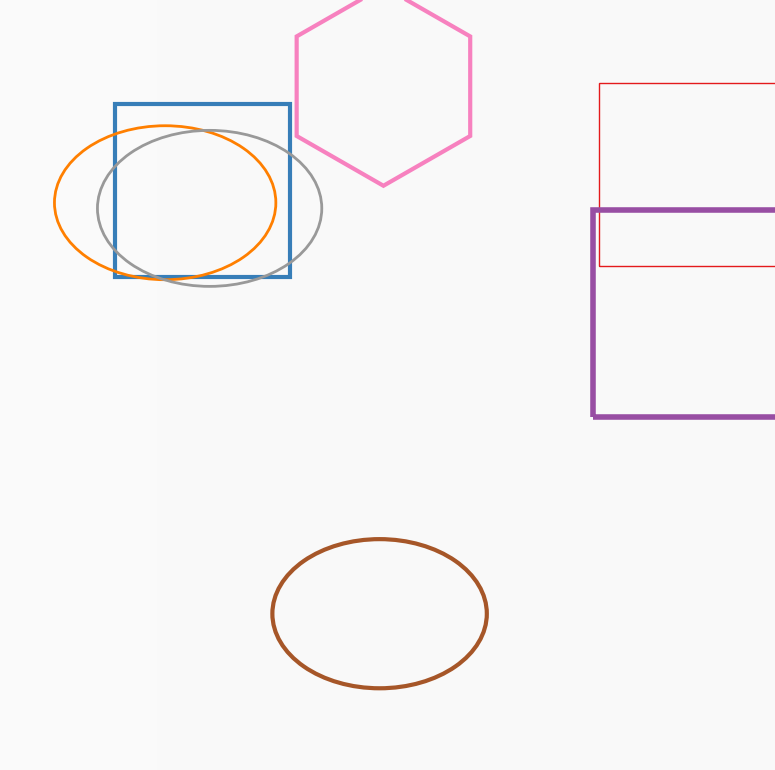[{"shape": "square", "thickness": 0.5, "radius": 0.59, "center": [0.891, 0.773]}, {"shape": "square", "thickness": 1.5, "radius": 0.56, "center": [0.262, 0.753]}, {"shape": "square", "thickness": 2, "radius": 0.67, "center": [0.9, 0.593]}, {"shape": "oval", "thickness": 1, "radius": 0.71, "center": [0.213, 0.737]}, {"shape": "oval", "thickness": 1.5, "radius": 0.69, "center": [0.49, 0.203]}, {"shape": "hexagon", "thickness": 1.5, "radius": 0.65, "center": [0.495, 0.888]}, {"shape": "oval", "thickness": 1, "radius": 0.72, "center": [0.27, 0.729]}]